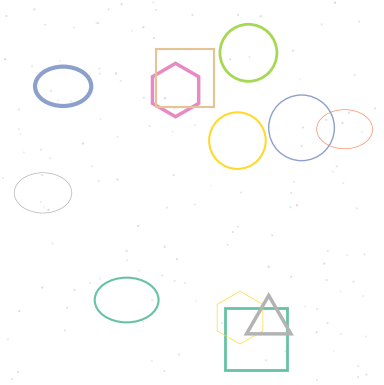[{"shape": "oval", "thickness": 1.5, "radius": 0.41, "center": [0.329, 0.221]}, {"shape": "square", "thickness": 2, "radius": 0.4, "center": [0.664, 0.119]}, {"shape": "oval", "thickness": 0.5, "radius": 0.36, "center": [0.895, 0.664]}, {"shape": "oval", "thickness": 3, "radius": 0.37, "center": [0.164, 0.776]}, {"shape": "circle", "thickness": 1, "radius": 0.43, "center": [0.783, 0.668]}, {"shape": "hexagon", "thickness": 2.5, "radius": 0.35, "center": [0.456, 0.766]}, {"shape": "circle", "thickness": 2, "radius": 0.37, "center": [0.645, 0.863]}, {"shape": "hexagon", "thickness": 0.5, "radius": 0.34, "center": [0.623, 0.175]}, {"shape": "circle", "thickness": 1.5, "radius": 0.37, "center": [0.617, 0.635]}, {"shape": "square", "thickness": 1.5, "radius": 0.38, "center": [0.48, 0.797]}, {"shape": "oval", "thickness": 0.5, "radius": 0.37, "center": [0.112, 0.499]}, {"shape": "triangle", "thickness": 2.5, "radius": 0.33, "center": [0.698, 0.166]}]